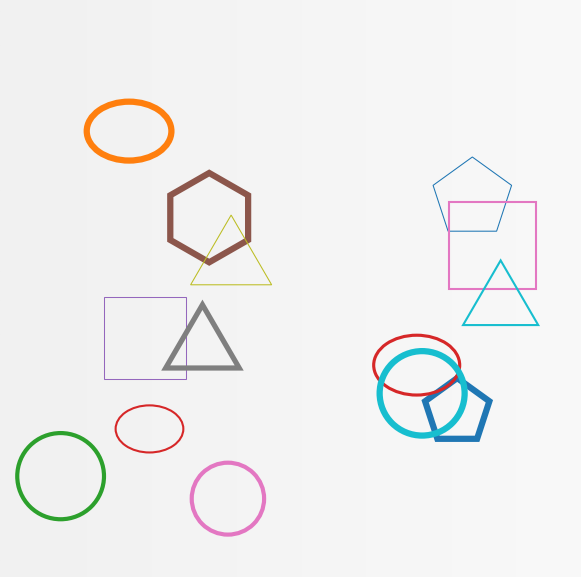[{"shape": "pentagon", "thickness": 0.5, "radius": 0.36, "center": [0.813, 0.656]}, {"shape": "pentagon", "thickness": 3, "radius": 0.29, "center": [0.787, 0.286]}, {"shape": "oval", "thickness": 3, "radius": 0.36, "center": [0.222, 0.772]}, {"shape": "circle", "thickness": 2, "radius": 0.37, "center": [0.104, 0.175]}, {"shape": "oval", "thickness": 1.5, "radius": 0.37, "center": [0.717, 0.367]}, {"shape": "oval", "thickness": 1, "radius": 0.29, "center": [0.257, 0.256]}, {"shape": "square", "thickness": 0.5, "radius": 0.35, "center": [0.25, 0.414]}, {"shape": "hexagon", "thickness": 3, "radius": 0.39, "center": [0.36, 0.622]}, {"shape": "square", "thickness": 1, "radius": 0.38, "center": [0.847, 0.574]}, {"shape": "circle", "thickness": 2, "radius": 0.31, "center": [0.392, 0.136]}, {"shape": "triangle", "thickness": 2.5, "radius": 0.36, "center": [0.348, 0.398]}, {"shape": "triangle", "thickness": 0.5, "radius": 0.4, "center": [0.398, 0.546]}, {"shape": "circle", "thickness": 3, "radius": 0.37, "center": [0.726, 0.318]}, {"shape": "triangle", "thickness": 1, "radius": 0.37, "center": [0.861, 0.474]}]